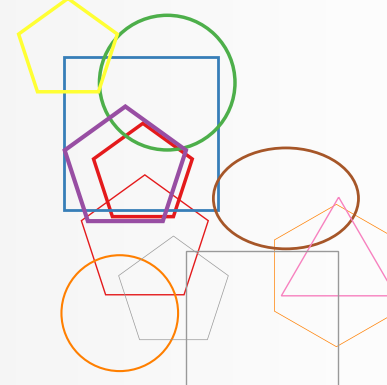[{"shape": "pentagon", "thickness": 2.5, "radius": 0.67, "center": [0.369, 0.546]}, {"shape": "pentagon", "thickness": 1, "radius": 0.86, "center": [0.374, 0.374]}, {"shape": "square", "thickness": 2, "radius": 0.99, "center": [0.363, 0.654]}, {"shape": "circle", "thickness": 2.5, "radius": 0.87, "center": [0.432, 0.785]}, {"shape": "pentagon", "thickness": 3, "radius": 0.82, "center": [0.323, 0.559]}, {"shape": "hexagon", "thickness": 0.5, "radius": 0.92, "center": [0.868, 0.284]}, {"shape": "circle", "thickness": 1.5, "radius": 0.75, "center": [0.309, 0.187]}, {"shape": "pentagon", "thickness": 2.5, "radius": 0.67, "center": [0.175, 0.87]}, {"shape": "oval", "thickness": 2, "radius": 0.94, "center": [0.738, 0.485]}, {"shape": "triangle", "thickness": 1, "radius": 0.85, "center": [0.874, 0.317]}, {"shape": "square", "thickness": 1, "radius": 0.98, "center": [0.677, 0.151]}, {"shape": "pentagon", "thickness": 0.5, "radius": 0.74, "center": [0.448, 0.238]}]